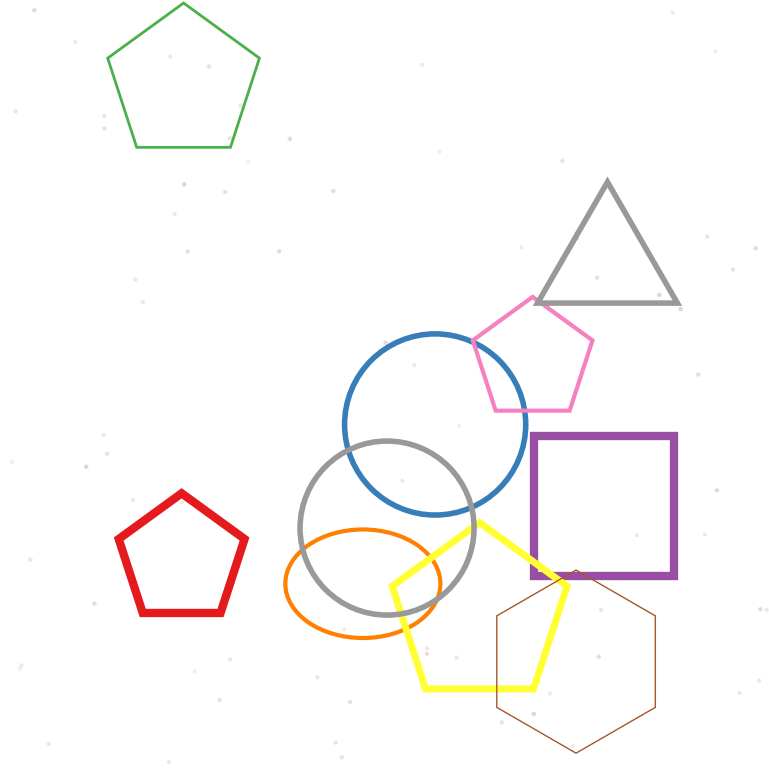[{"shape": "pentagon", "thickness": 3, "radius": 0.43, "center": [0.236, 0.273]}, {"shape": "circle", "thickness": 2, "radius": 0.59, "center": [0.565, 0.449]}, {"shape": "pentagon", "thickness": 1, "radius": 0.52, "center": [0.238, 0.892]}, {"shape": "square", "thickness": 3, "radius": 0.45, "center": [0.784, 0.343]}, {"shape": "oval", "thickness": 1.5, "radius": 0.5, "center": [0.471, 0.242]}, {"shape": "pentagon", "thickness": 2.5, "radius": 0.6, "center": [0.623, 0.202]}, {"shape": "hexagon", "thickness": 0.5, "radius": 0.59, "center": [0.748, 0.141]}, {"shape": "pentagon", "thickness": 1.5, "radius": 0.41, "center": [0.692, 0.533]}, {"shape": "circle", "thickness": 2, "radius": 0.56, "center": [0.503, 0.314]}, {"shape": "triangle", "thickness": 2, "radius": 0.52, "center": [0.789, 0.659]}]